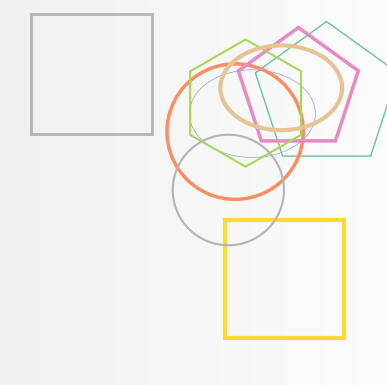[{"shape": "pentagon", "thickness": 1, "radius": 0.97, "center": [0.843, 0.751]}, {"shape": "circle", "thickness": 2.5, "radius": 0.88, "center": [0.607, 0.658]}, {"shape": "oval", "thickness": 0.5, "radius": 0.81, "center": [0.651, 0.705]}, {"shape": "pentagon", "thickness": 2.5, "radius": 0.81, "center": [0.77, 0.766]}, {"shape": "hexagon", "thickness": 1.5, "radius": 0.83, "center": [0.634, 0.732]}, {"shape": "square", "thickness": 3, "radius": 0.77, "center": [0.735, 0.275]}, {"shape": "oval", "thickness": 3, "radius": 0.79, "center": [0.726, 0.772]}, {"shape": "circle", "thickness": 1.5, "radius": 0.72, "center": [0.589, 0.507]}, {"shape": "square", "thickness": 2, "radius": 0.78, "center": [0.237, 0.808]}]